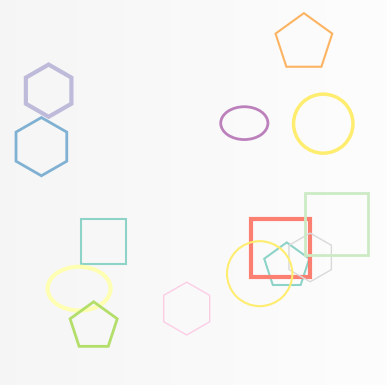[{"shape": "pentagon", "thickness": 1.5, "radius": 0.31, "center": [0.74, 0.309]}, {"shape": "square", "thickness": 1.5, "radius": 0.29, "center": [0.268, 0.372]}, {"shape": "oval", "thickness": 3, "radius": 0.41, "center": [0.204, 0.25]}, {"shape": "hexagon", "thickness": 3, "radius": 0.34, "center": [0.126, 0.765]}, {"shape": "square", "thickness": 3, "radius": 0.38, "center": [0.724, 0.356]}, {"shape": "hexagon", "thickness": 2, "radius": 0.38, "center": [0.107, 0.619]}, {"shape": "pentagon", "thickness": 1.5, "radius": 0.38, "center": [0.784, 0.889]}, {"shape": "pentagon", "thickness": 2, "radius": 0.32, "center": [0.242, 0.152]}, {"shape": "hexagon", "thickness": 1, "radius": 0.34, "center": [0.482, 0.199]}, {"shape": "hexagon", "thickness": 1, "radius": 0.32, "center": [0.8, 0.331]}, {"shape": "oval", "thickness": 2, "radius": 0.3, "center": [0.63, 0.68]}, {"shape": "square", "thickness": 2, "radius": 0.4, "center": [0.869, 0.418]}, {"shape": "circle", "thickness": 2.5, "radius": 0.38, "center": [0.834, 0.679]}, {"shape": "circle", "thickness": 1.5, "radius": 0.42, "center": [0.67, 0.289]}]